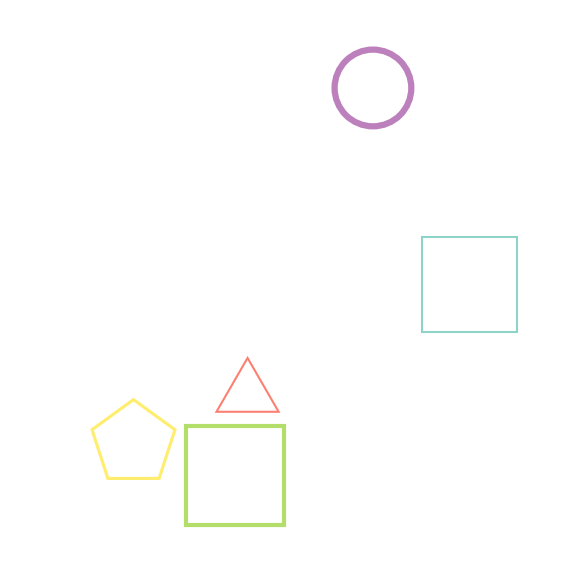[{"shape": "square", "thickness": 1, "radius": 0.41, "center": [0.813, 0.506]}, {"shape": "triangle", "thickness": 1, "radius": 0.31, "center": [0.429, 0.317]}, {"shape": "square", "thickness": 2, "radius": 0.43, "center": [0.407, 0.176]}, {"shape": "circle", "thickness": 3, "radius": 0.33, "center": [0.646, 0.847]}, {"shape": "pentagon", "thickness": 1.5, "radius": 0.38, "center": [0.231, 0.232]}]